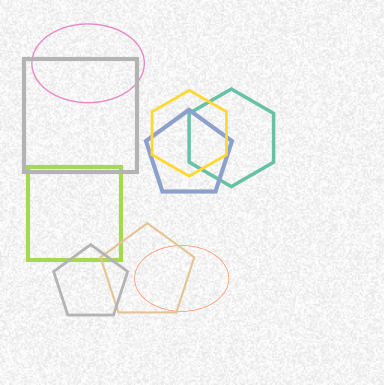[{"shape": "hexagon", "thickness": 2.5, "radius": 0.63, "center": [0.601, 0.642]}, {"shape": "oval", "thickness": 0.5, "radius": 0.61, "center": [0.472, 0.277]}, {"shape": "pentagon", "thickness": 3, "radius": 0.59, "center": [0.491, 0.597]}, {"shape": "oval", "thickness": 1, "radius": 0.73, "center": [0.229, 0.836]}, {"shape": "square", "thickness": 3, "radius": 0.6, "center": [0.194, 0.447]}, {"shape": "hexagon", "thickness": 2, "radius": 0.56, "center": [0.492, 0.654]}, {"shape": "pentagon", "thickness": 1.5, "radius": 0.64, "center": [0.383, 0.292]}, {"shape": "square", "thickness": 3, "radius": 0.74, "center": [0.21, 0.699]}, {"shape": "pentagon", "thickness": 2, "radius": 0.51, "center": [0.235, 0.264]}]